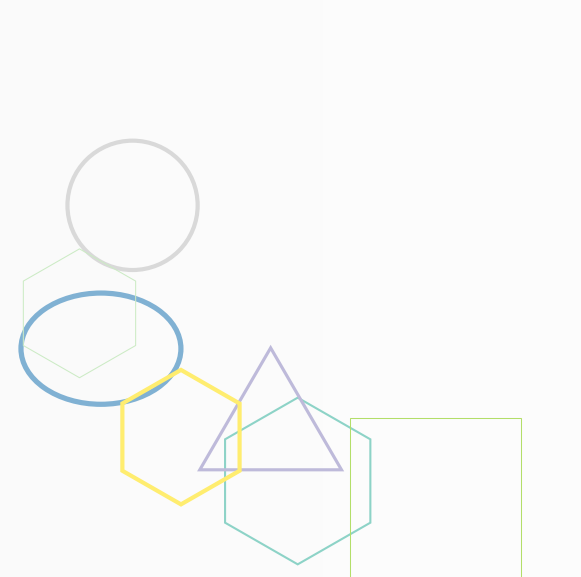[{"shape": "hexagon", "thickness": 1, "radius": 0.72, "center": [0.512, 0.166]}, {"shape": "triangle", "thickness": 1.5, "radius": 0.7, "center": [0.466, 0.256]}, {"shape": "oval", "thickness": 2.5, "radius": 0.69, "center": [0.174, 0.395]}, {"shape": "square", "thickness": 0.5, "radius": 0.74, "center": [0.749, 0.128]}, {"shape": "circle", "thickness": 2, "radius": 0.56, "center": [0.228, 0.644]}, {"shape": "hexagon", "thickness": 0.5, "radius": 0.56, "center": [0.137, 0.457]}, {"shape": "hexagon", "thickness": 2, "radius": 0.58, "center": [0.311, 0.242]}]